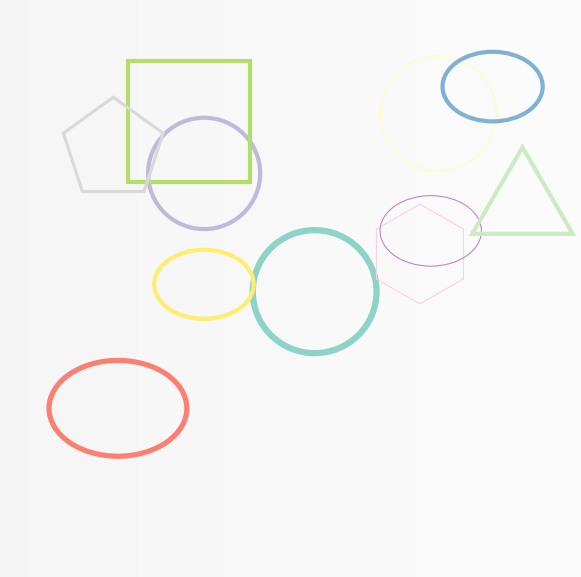[{"shape": "circle", "thickness": 3, "radius": 0.53, "center": [0.541, 0.494]}, {"shape": "circle", "thickness": 0.5, "radius": 0.5, "center": [0.754, 0.803]}, {"shape": "circle", "thickness": 2, "radius": 0.48, "center": [0.351, 0.699]}, {"shape": "oval", "thickness": 2.5, "radius": 0.59, "center": [0.203, 0.292]}, {"shape": "oval", "thickness": 2, "radius": 0.43, "center": [0.847, 0.849]}, {"shape": "square", "thickness": 2, "radius": 0.52, "center": [0.325, 0.789]}, {"shape": "hexagon", "thickness": 0.5, "radius": 0.43, "center": [0.722, 0.559]}, {"shape": "pentagon", "thickness": 1.5, "radius": 0.45, "center": [0.195, 0.741]}, {"shape": "oval", "thickness": 0.5, "radius": 0.44, "center": [0.741, 0.599]}, {"shape": "triangle", "thickness": 2, "radius": 0.5, "center": [0.899, 0.644]}, {"shape": "oval", "thickness": 2, "radius": 0.43, "center": [0.351, 0.507]}]